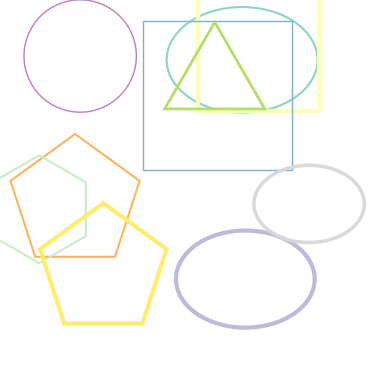[{"shape": "oval", "thickness": 1.5, "radius": 0.98, "center": [0.629, 0.845]}, {"shape": "square", "thickness": 3, "radius": 0.79, "center": [0.672, 0.869]}, {"shape": "oval", "thickness": 3, "radius": 0.9, "center": [0.637, 0.275]}, {"shape": "square", "thickness": 1, "radius": 0.97, "center": [0.564, 0.752]}, {"shape": "pentagon", "thickness": 1.5, "radius": 0.88, "center": [0.195, 0.476]}, {"shape": "triangle", "thickness": 2, "radius": 0.75, "center": [0.558, 0.792]}, {"shape": "oval", "thickness": 2.5, "radius": 0.72, "center": [0.803, 0.47]}, {"shape": "circle", "thickness": 1, "radius": 0.73, "center": [0.208, 0.855]}, {"shape": "hexagon", "thickness": 1.5, "radius": 0.7, "center": [0.102, 0.457]}, {"shape": "pentagon", "thickness": 3, "radius": 0.86, "center": [0.268, 0.3]}]